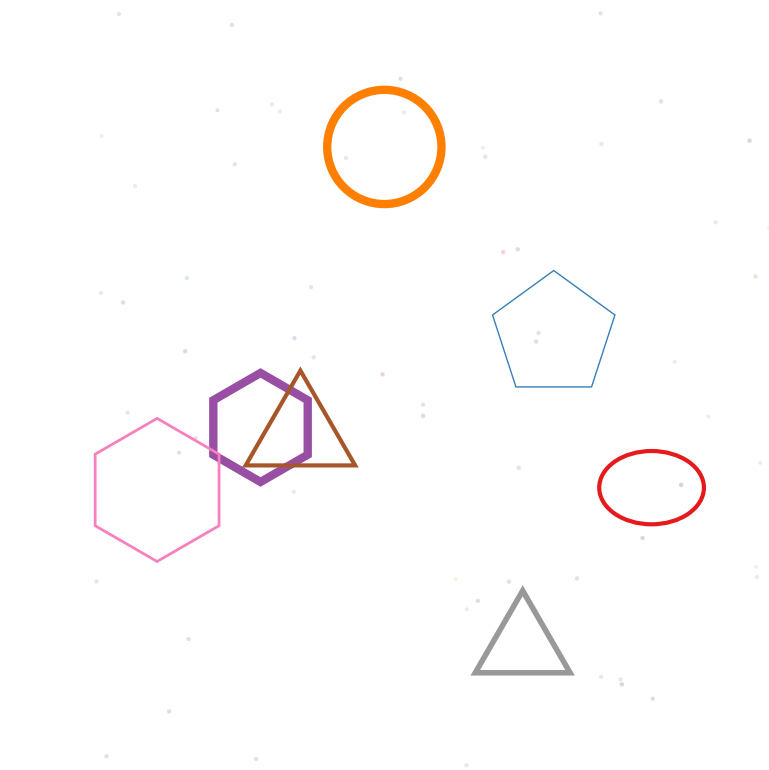[{"shape": "oval", "thickness": 1.5, "radius": 0.34, "center": [0.846, 0.367]}, {"shape": "pentagon", "thickness": 0.5, "radius": 0.42, "center": [0.719, 0.565]}, {"shape": "hexagon", "thickness": 3, "radius": 0.35, "center": [0.338, 0.445]}, {"shape": "circle", "thickness": 3, "radius": 0.37, "center": [0.499, 0.809]}, {"shape": "triangle", "thickness": 1.5, "radius": 0.41, "center": [0.39, 0.437]}, {"shape": "hexagon", "thickness": 1, "radius": 0.46, "center": [0.204, 0.364]}, {"shape": "triangle", "thickness": 2, "radius": 0.36, "center": [0.679, 0.162]}]